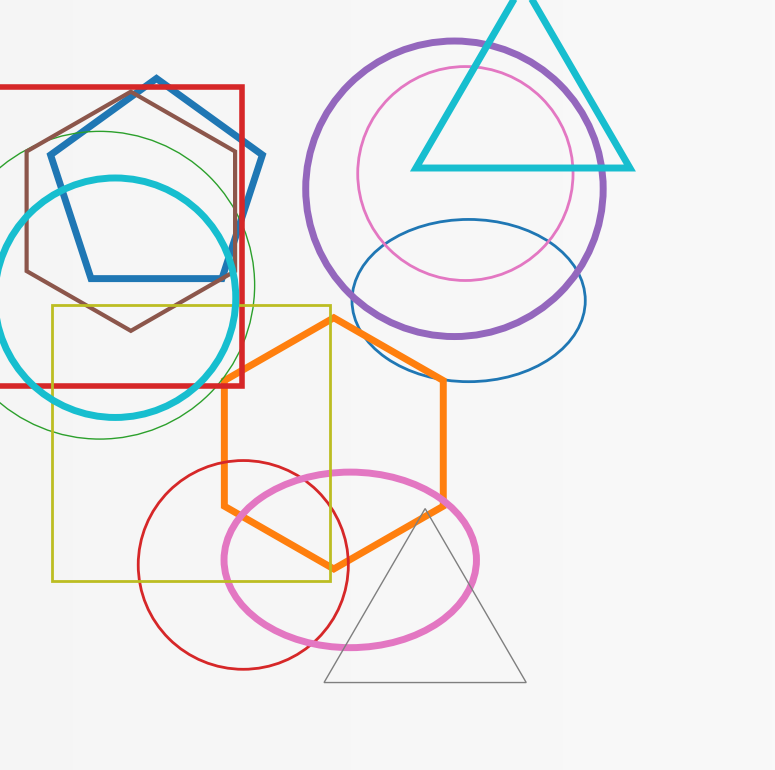[{"shape": "oval", "thickness": 1, "radius": 0.75, "center": [0.605, 0.61]}, {"shape": "pentagon", "thickness": 2.5, "radius": 0.72, "center": [0.202, 0.754]}, {"shape": "hexagon", "thickness": 2.5, "radius": 0.82, "center": [0.431, 0.424]}, {"shape": "circle", "thickness": 0.5, "radius": 1.0, "center": [0.129, 0.63]}, {"shape": "circle", "thickness": 1, "radius": 0.68, "center": [0.314, 0.266]}, {"shape": "square", "thickness": 2, "radius": 0.97, "center": [0.118, 0.693]}, {"shape": "circle", "thickness": 2.5, "radius": 0.96, "center": [0.586, 0.755]}, {"shape": "hexagon", "thickness": 1.5, "radius": 0.78, "center": [0.169, 0.726]}, {"shape": "oval", "thickness": 2.5, "radius": 0.81, "center": [0.452, 0.273]}, {"shape": "circle", "thickness": 1, "radius": 0.69, "center": [0.6, 0.775]}, {"shape": "triangle", "thickness": 0.5, "radius": 0.75, "center": [0.549, 0.189]}, {"shape": "square", "thickness": 1, "radius": 0.9, "center": [0.246, 0.425]}, {"shape": "triangle", "thickness": 2.5, "radius": 0.8, "center": [0.675, 0.861]}, {"shape": "circle", "thickness": 2.5, "radius": 0.78, "center": [0.149, 0.613]}]